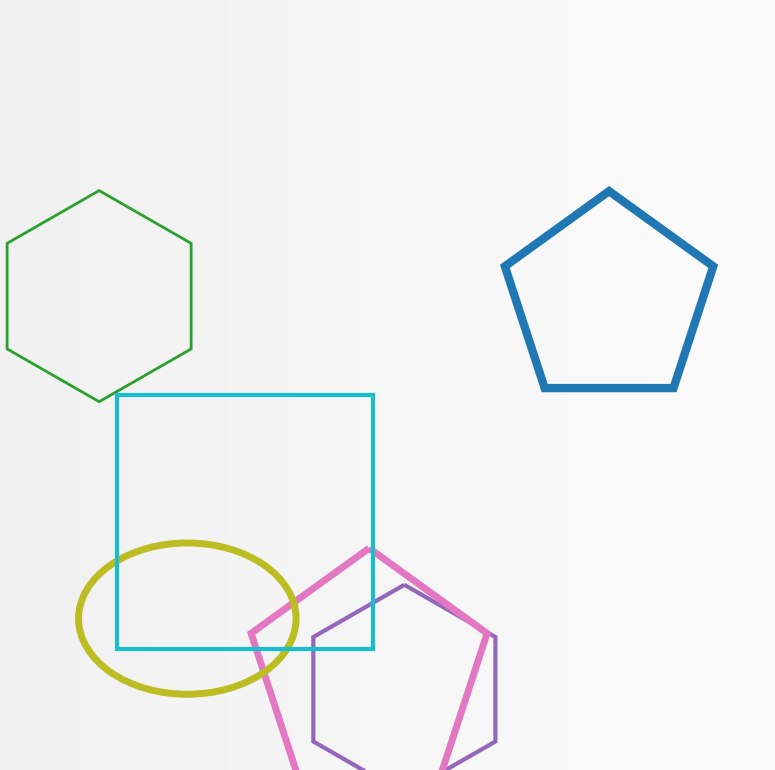[{"shape": "pentagon", "thickness": 3, "radius": 0.71, "center": [0.786, 0.61]}, {"shape": "hexagon", "thickness": 1, "radius": 0.69, "center": [0.128, 0.615]}, {"shape": "hexagon", "thickness": 1.5, "radius": 0.68, "center": [0.522, 0.105]}, {"shape": "pentagon", "thickness": 2.5, "radius": 0.8, "center": [0.476, 0.128]}, {"shape": "oval", "thickness": 2.5, "radius": 0.7, "center": [0.242, 0.197]}, {"shape": "square", "thickness": 1.5, "radius": 0.82, "center": [0.316, 0.322]}]